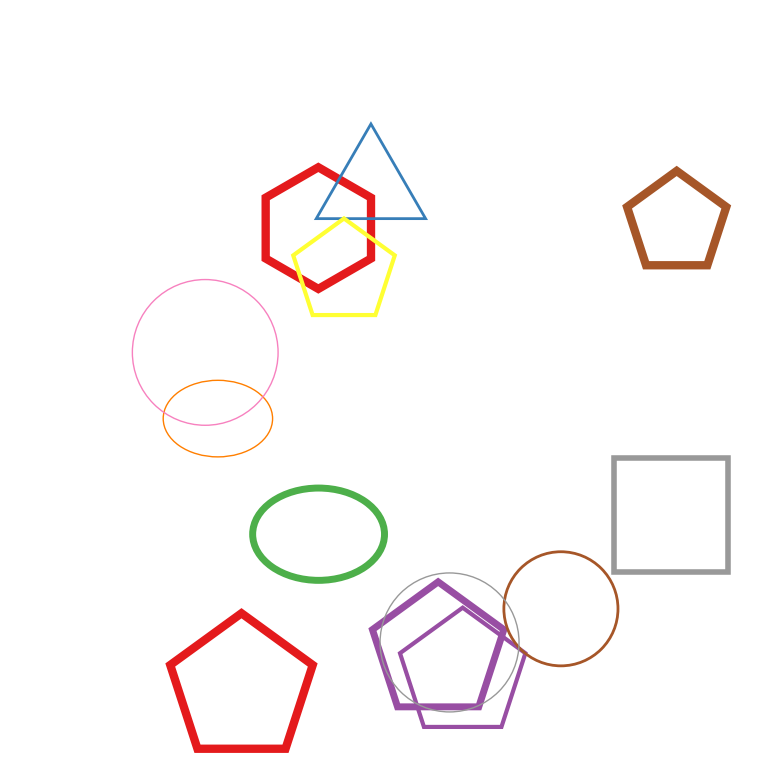[{"shape": "pentagon", "thickness": 3, "radius": 0.49, "center": [0.314, 0.106]}, {"shape": "hexagon", "thickness": 3, "radius": 0.39, "center": [0.413, 0.704]}, {"shape": "triangle", "thickness": 1, "radius": 0.41, "center": [0.482, 0.757]}, {"shape": "oval", "thickness": 2.5, "radius": 0.43, "center": [0.414, 0.306]}, {"shape": "pentagon", "thickness": 1.5, "radius": 0.43, "center": [0.601, 0.125]}, {"shape": "pentagon", "thickness": 2.5, "radius": 0.45, "center": [0.569, 0.155]}, {"shape": "oval", "thickness": 0.5, "radius": 0.36, "center": [0.283, 0.456]}, {"shape": "pentagon", "thickness": 1.5, "radius": 0.35, "center": [0.447, 0.647]}, {"shape": "pentagon", "thickness": 3, "radius": 0.34, "center": [0.879, 0.71]}, {"shape": "circle", "thickness": 1, "radius": 0.37, "center": [0.728, 0.209]}, {"shape": "circle", "thickness": 0.5, "radius": 0.47, "center": [0.267, 0.542]}, {"shape": "circle", "thickness": 0.5, "radius": 0.45, "center": [0.584, 0.166]}, {"shape": "square", "thickness": 2, "radius": 0.37, "center": [0.871, 0.331]}]